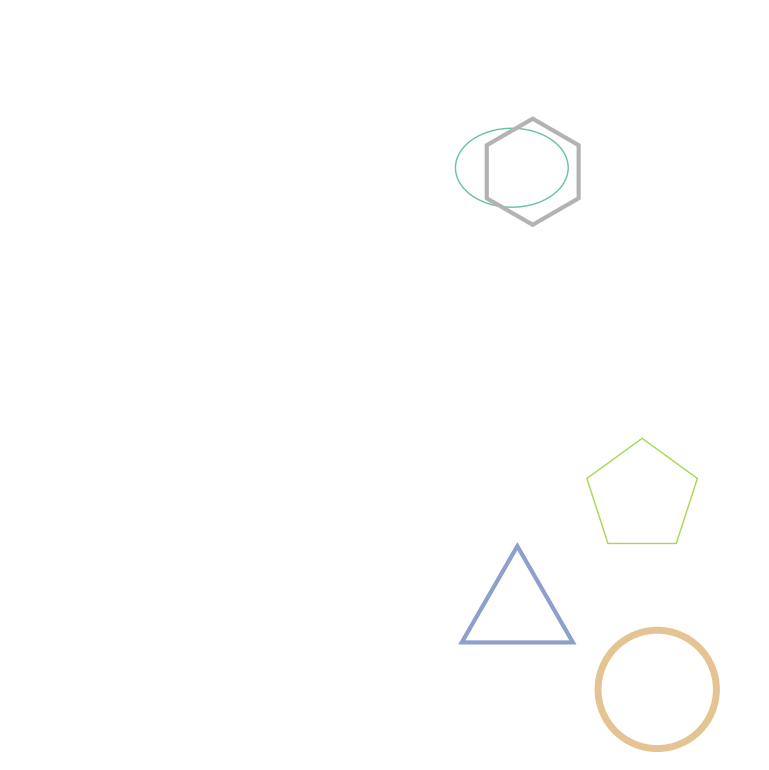[{"shape": "oval", "thickness": 0.5, "radius": 0.37, "center": [0.665, 0.782]}, {"shape": "triangle", "thickness": 1.5, "radius": 0.42, "center": [0.672, 0.207]}, {"shape": "pentagon", "thickness": 0.5, "radius": 0.38, "center": [0.834, 0.355]}, {"shape": "circle", "thickness": 2.5, "radius": 0.38, "center": [0.854, 0.105]}, {"shape": "hexagon", "thickness": 1.5, "radius": 0.34, "center": [0.692, 0.777]}]